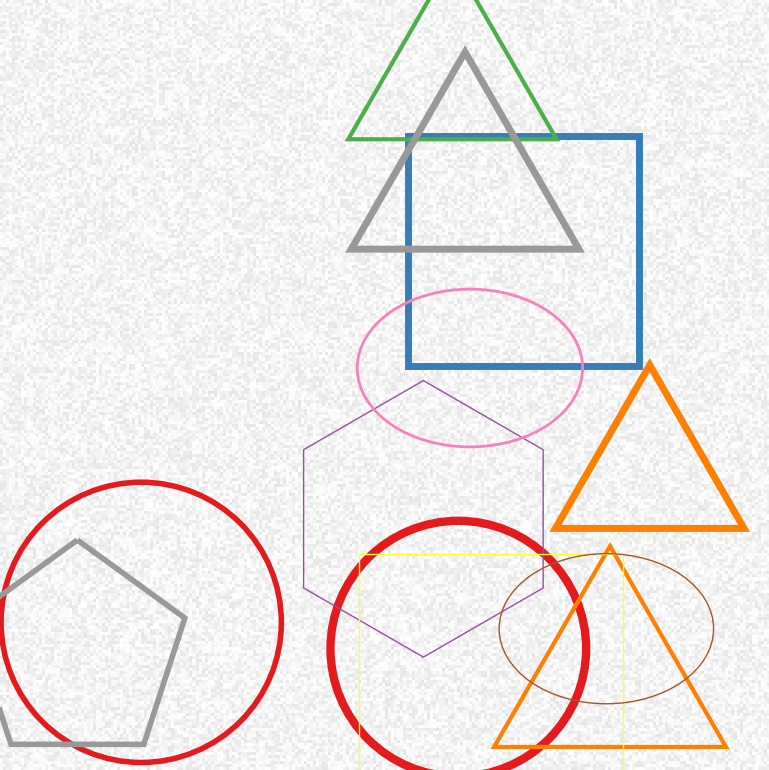[{"shape": "circle", "thickness": 3, "radius": 0.83, "center": [0.595, 0.158]}, {"shape": "circle", "thickness": 2, "radius": 0.91, "center": [0.183, 0.192]}, {"shape": "square", "thickness": 2.5, "radius": 0.75, "center": [0.68, 0.674]}, {"shape": "triangle", "thickness": 1.5, "radius": 0.78, "center": [0.588, 0.897]}, {"shape": "hexagon", "thickness": 0.5, "radius": 0.9, "center": [0.55, 0.326]}, {"shape": "triangle", "thickness": 1.5, "radius": 0.87, "center": [0.792, 0.117]}, {"shape": "triangle", "thickness": 2.5, "radius": 0.71, "center": [0.844, 0.384]}, {"shape": "square", "thickness": 0.5, "radius": 0.86, "center": [0.637, 0.108]}, {"shape": "oval", "thickness": 0.5, "radius": 0.7, "center": [0.787, 0.184]}, {"shape": "oval", "thickness": 1, "radius": 0.73, "center": [0.61, 0.522]}, {"shape": "triangle", "thickness": 2.5, "radius": 0.85, "center": [0.604, 0.762]}, {"shape": "pentagon", "thickness": 2, "radius": 0.73, "center": [0.1, 0.152]}]